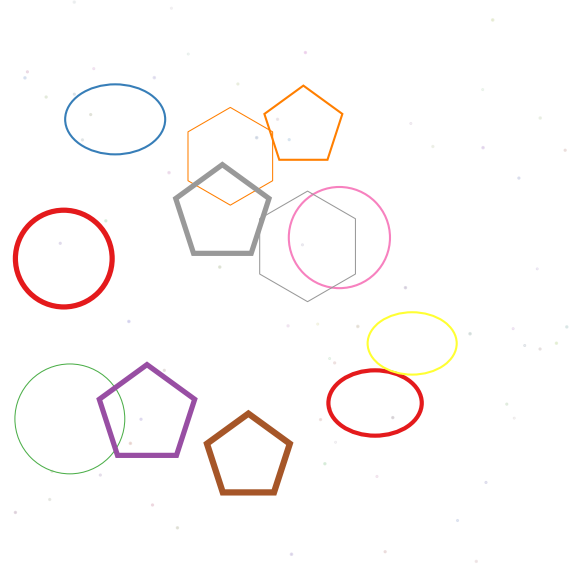[{"shape": "oval", "thickness": 2, "radius": 0.4, "center": [0.649, 0.301]}, {"shape": "circle", "thickness": 2.5, "radius": 0.42, "center": [0.11, 0.551]}, {"shape": "oval", "thickness": 1, "radius": 0.43, "center": [0.199, 0.792]}, {"shape": "circle", "thickness": 0.5, "radius": 0.48, "center": [0.121, 0.274]}, {"shape": "pentagon", "thickness": 2.5, "radius": 0.43, "center": [0.255, 0.281]}, {"shape": "hexagon", "thickness": 0.5, "radius": 0.42, "center": [0.399, 0.729]}, {"shape": "pentagon", "thickness": 1, "radius": 0.35, "center": [0.525, 0.78]}, {"shape": "oval", "thickness": 1, "radius": 0.39, "center": [0.714, 0.404]}, {"shape": "pentagon", "thickness": 3, "radius": 0.38, "center": [0.43, 0.207]}, {"shape": "circle", "thickness": 1, "radius": 0.44, "center": [0.588, 0.588]}, {"shape": "pentagon", "thickness": 2.5, "radius": 0.42, "center": [0.385, 0.629]}, {"shape": "hexagon", "thickness": 0.5, "radius": 0.48, "center": [0.533, 0.572]}]